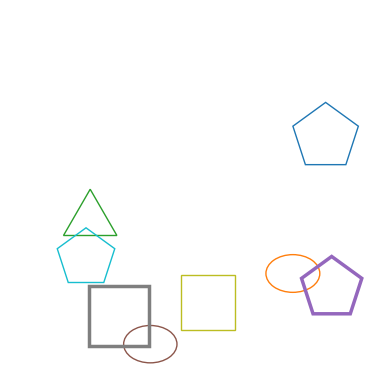[{"shape": "pentagon", "thickness": 1, "radius": 0.45, "center": [0.846, 0.645]}, {"shape": "oval", "thickness": 1, "radius": 0.35, "center": [0.761, 0.29]}, {"shape": "triangle", "thickness": 1, "radius": 0.4, "center": [0.234, 0.428]}, {"shape": "pentagon", "thickness": 2.5, "radius": 0.41, "center": [0.861, 0.252]}, {"shape": "oval", "thickness": 1, "radius": 0.35, "center": [0.39, 0.106]}, {"shape": "square", "thickness": 2.5, "radius": 0.39, "center": [0.31, 0.179]}, {"shape": "square", "thickness": 1, "radius": 0.35, "center": [0.54, 0.215]}, {"shape": "pentagon", "thickness": 1, "radius": 0.39, "center": [0.223, 0.33]}]